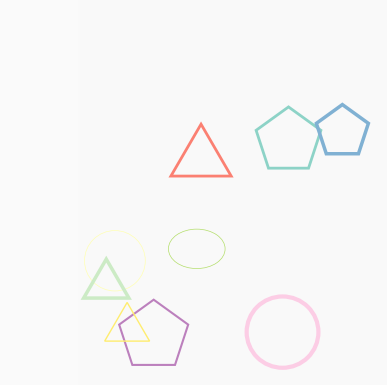[{"shape": "pentagon", "thickness": 2, "radius": 0.44, "center": [0.745, 0.634]}, {"shape": "circle", "thickness": 0.5, "radius": 0.39, "center": [0.297, 0.323]}, {"shape": "triangle", "thickness": 2, "radius": 0.45, "center": [0.519, 0.588]}, {"shape": "pentagon", "thickness": 2.5, "radius": 0.35, "center": [0.884, 0.658]}, {"shape": "oval", "thickness": 0.5, "radius": 0.37, "center": [0.508, 0.354]}, {"shape": "circle", "thickness": 3, "radius": 0.46, "center": [0.729, 0.137]}, {"shape": "pentagon", "thickness": 1.5, "radius": 0.47, "center": [0.397, 0.128]}, {"shape": "triangle", "thickness": 2.5, "radius": 0.34, "center": [0.274, 0.26]}, {"shape": "triangle", "thickness": 1, "radius": 0.33, "center": [0.328, 0.147]}]